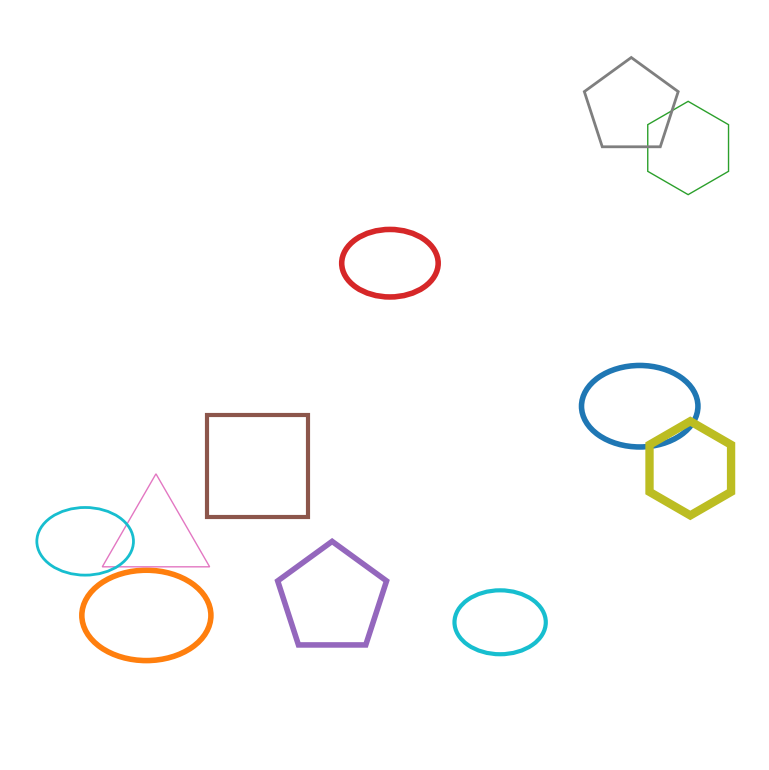[{"shape": "oval", "thickness": 2, "radius": 0.38, "center": [0.831, 0.472]}, {"shape": "oval", "thickness": 2, "radius": 0.42, "center": [0.19, 0.201]}, {"shape": "hexagon", "thickness": 0.5, "radius": 0.3, "center": [0.894, 0.808]}, {"shape": "oval", "thickness": 2, "radius": 0.31, "center": [0.506, 0.658]}, {"shape": "pentagon", "thickness": 2, "radius": 0.37, "center": [0.431, 0.223]}, {"shape": "square", "thickness": 1.5, "radius": 0.33, "center": [0.334, 0.395]}, {"shape": "triangle", "thickness": 0.5, "radius": 0.4, "center": [0.203, 0.304]}, {"shape": "pentagon", "thickness": 1, "radius": 0.32, "center": [0.82, 0.861]}, {"shape": "hexagon", "thickness": 3, "radius": 0.31, "center": [0.896, 0.392]}, {"shape": "oval", "thickness": 1.5, "radius": 0.3, "center": [0.65, 0.192]}, {"shape": "oval", "thickness": 1, "radius": 0.31, "center": [0.111, 0.297]}]